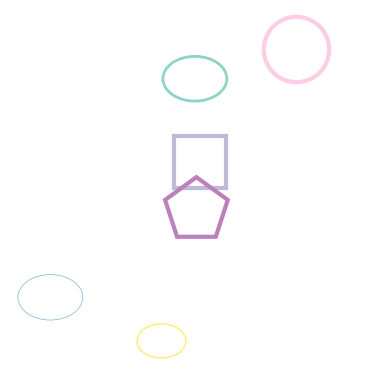[{"shape": "oval", "thickness": 2, "radius": 0.42, "center": [0.506, 0.795]}, {"shape": "square", "thickness": 3, "radius": 0.34, "center": [0.519, 0.58]}, {"shape": "oval", "thickness": 0.5, "radius": 0.42, "center": [0.131, 0.228]}, {"shape": "circle", "thickness": 3, "radius": 0.42, "center": [0.77, 0.871]}, {"shape": "pentagon", "thickness": 3, "radius": 0.43, "center": [0.51, 0.454]}, {"shape": "oval", "thickness": 1, "radius": 0.32, "center": [0.419, 0.114]}]